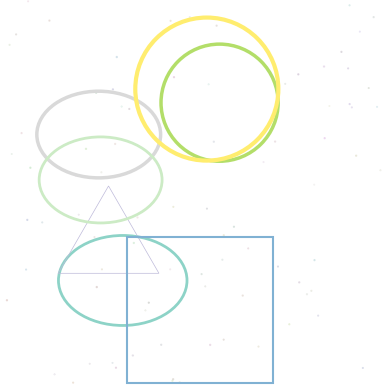[{"shape": "oval", "thickness": 2, "radius": 0.83, "center": [0.319, 0.272]}, {"shape": "triangle", "thickness": 0.5, "radius": 0.76, "center": [0.282, 0.366]}, {"shape": "square", "thickness": 1.5, "radius": 0.95, "center": [0.52, 0.195]}, {"shape": "circle", "thickness": 2.5, "radius": 0.76, "center": [0.57, 0.733]}, {"shape": "oval", "thickness": 2.5, "radius": 0.8, "center": [0.256, 0.651]}, {"shape": "oval", "thickness": 2, "radius": 0.8, "center": [0.261, 0.533]}, {"shape": "circle", "thickness": 3, "radius": 0.93, "center": [0.537, 0.769]}]